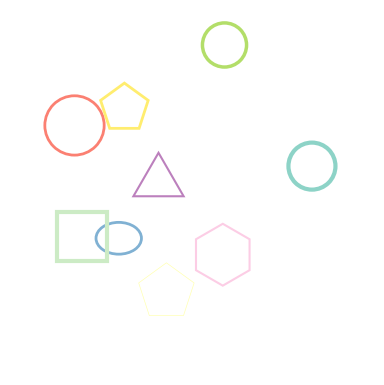[{"shape": "circle", "thickness": 3, "radius": 0.31, "center": [0.81, 0.569]}, {"shape": "pentagon", "thickness": 0.5, "radius": 0.38, "center": [0.432, 0.242]}, {"shape": "circle", "thickness": 2, "radius": 0.39, "center": [0.194, 0.674]}, {"shape": "oval", "thickness": 2, "radius": 0.3, "center": [0.308, 0.381]}, {"shape": "circle", "thickness": 2.5, "radius": 0.29, "center": [0.583, 0.883]}, {"shape": "hexagon", "thickness": 1.5, "radius": 0.4, "center": [0.579, 0.338]}, {"shape": "triangle", "thickness": 1.5, "radius": 0.38, "center": [0.412, 0.528]}, {"shape": "square", "thickness": 3, "radius": 0.32, "center": [0.213, 0.386]}, {"shape": "pentagon", "thickness": 2, "radius": 0.32, "center": [0.323, 0.719]}]